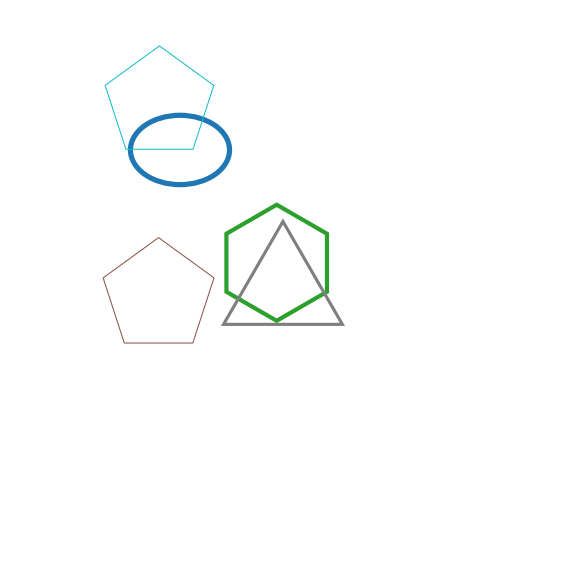[{"shape": "oval", "thickness": 2.5, "radius": 0.43, "center": [0.312, 0.739]}, {"shape": "hexagon", "thickness": 2, "radius": 0.5, "center": [0.479, 0.544]}, {"shape": "pentagon", "thickness": 0.5, "radius": 0.5, "center": [0.275, 0.487]}, {"shape": "triangle", "thickness": 1.5, "radius": 0.59, "center": [0.49, 0.497]}, {"shape": "pentagon", "thickness": 0.5, "radius": 0.49, "center": [0.276, 0.821]}]